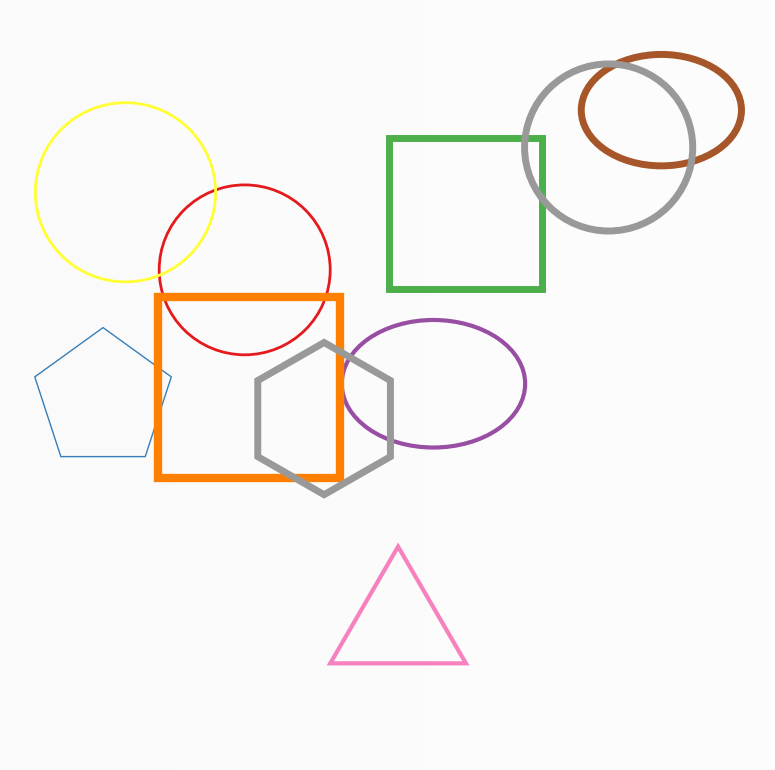[{"shape": "circle", "thickness": 1, "radius": 0.55, "center": [0.316, 0.65]}, {"shape": "pentagon", "thickness": 0.5, "radius": 0.46, "center": [0.133, 0.482]}, {"shape": "square", "thickness": 2.5, "radius": 0.49, "center": [0.6, 0.723]}, {"shape": "oval", "thickness": 1.5, "radius": 0.59, "center": [0.559, 0.502]}, {"shape": "square", "thickness": 3, "radius": 0.59, "center": [0.321, 0.497]}, {"shape": "circle", "thickness": 1, "radius": 0.58, "center": [0.162, 0.75]}, {"shape": "oval", "thickness": 2.5, "radius": 0.52, "center": [0.853, 0.857]}, {"shape": "triangle", "thickness": 1.5, "radius": 0.51, "center": [0.514, 0.189]}, {"shape": "circle", "thickness": 2.5, "radius": 0.54, "center": [0.785, 0.808]}, {"shape": "hexagon", "thickness": 2.5, "radius": 0.49, "center": [0.418, 0.456]}]